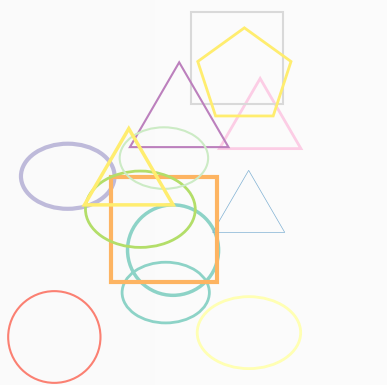[{"shape": "oval", "thickness": 2, "radius": 0.56, "center": [0.428, 0.24]}, {"shape": "circle", "thickness": 2.5, "radius": 0.59, "center": [0.447, 0.35]}, {"shape": "oval", "thickness": 2, "radius": 0.67, "center": [0.642, 0.136]}, {"shape": "oval", "thickness": 3, "radius": 0.6, "center": [0.175, 0.542]}, {"shape": "circle", "thickness": 1.5, "radius": 0.6, "center": [0.14, 0.125]}, {"shape": "triangle", "thickness": 0.5, "radius": 0.54, "center": [0.642, 0.45]}, {"shape": "square", "thickness": 3, "radius": 0.68, "center": [0.423, 0.403]}, {"shape": "oval", "thickness": 2, "radius": 0.71, "center": [0.362, 0.457]}, {"shape": "triangle", "thickness": 2, "radius": 0.61, "center": [0.671, 0.675]}, {"shape": "square", "thickness": 1.5, "radius": 0.6, "center": [0.611, 0.849]}, {"shape": "triangle", "thickness": 1.5, "radius": 0.73, "center": [0.462, 0.691]}, {"shape": "oval", "thickness": 1.5, "radius": 0.57, "center": [0.423, 0.589]}, {"shape": "pentagon", "thickness": 2, "radius": 0.63, "center": [0.631, 0.801]}, {"shape": "triangle", "thickness": 2.5, "radius": 0.66, "center": [0.332, 0.534]}]